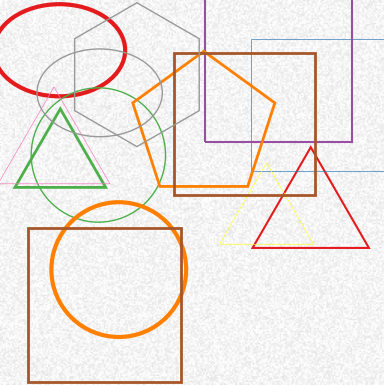[{"shape": "triangle", "thickness": 1.5, "radius": 0.87, "center": [0.807, 0.443]}, {"shape": "oval", "thickness": 3, "radius": 0.85, "center": [0.154, 0.87]}, {"shape": "square", "thickness": 0.5, "radius": 0.86, "center": [0.824, 0.728]}, {"shape": "circle", "thickness": 1, "radius": 0.87, "center": [0.256, 0.597]}, {"shape": "triangle", "thickness": 2, "radius": 0.68, "center": [0.157, 0.581]}, {"shape": "square", "thickness": 1.5, "radius": 0.95, "center": [0.724, 0.821]}, {"shape": "pentagon", "thickness": 2, "radius": 0.97, "center": [0.529, 0.673]}, {"shape": "circle", "thickness": 3, "radius": 0.88, "center": [0.309, 0.3]}, {"shape": "triangle", "thickness": 0.5, "radius": 0.71, "center": [0.692, 0.436]}, {"shape": "square", "thickness": 2, "radius": 0.92, "center": [0.636, 0.678]}, {"shape": "square", "thickness": 2, "radius": 1.0, "center": [0.271, 0.207]}, {"shape": "triangle", "thickness": 0.5, "radius": 0.84, "center": [0.14, 0.606]}, {"shape": "oval", "thickness": 1, "radius": 0.81, "center": [0.259, 0.759]}, {"shape": "hexagon", "thickness": 1, "radius": 0.93, "center": [0.356, 0.806]}]